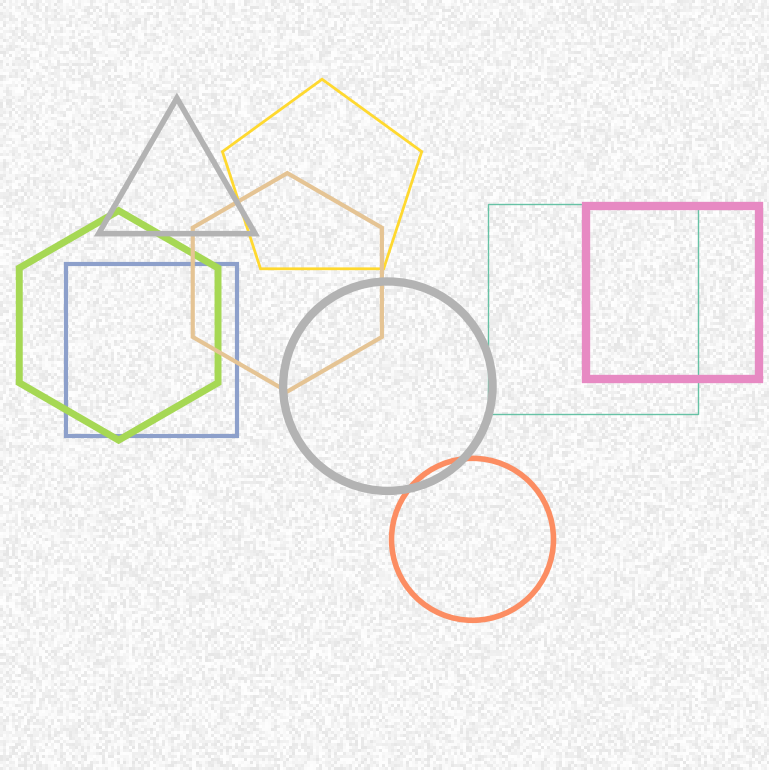[{"shape": "square", "thickness": 0.5, "radius": 0.68, "center": [0.77, 0.598]}, {"shape": "circle", "thickness": 2, "radius": 0.53, "center": [0.614, 0.3]}, {"shape": "square", "thickness": 1.5, "radius": 0.56, "center": [0.197, 0.546]}, {"shape": "square", "thickness": 3, "radius": 0.56, "center": [0.873, 0.62]}, {"shape": "hexagon", "thickness": 2.5, "radius": 0.75, "center": [0.154, 0.577]}, {"shape": "pentagon", "thickness": 1, "radius": 0.68, "center": [0.418, 0.761]}, {"shape": "hexagon", "thickness": 1.5, "radius": 0.71, "center": [0.373, 0.633]}, {"shape": "triangle", "thickness": 2, "radius": 0.59, "center": [0.23, 0.755]}, {"shape": "circle", "thickness": 3, "radius": 0.68, "center": [0.504, 0.498]}]